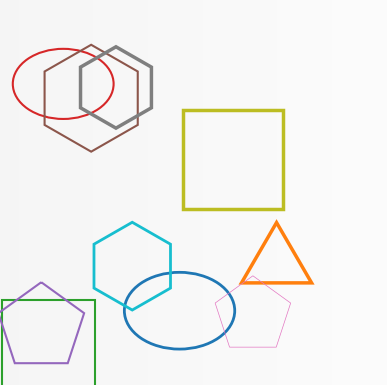[{"shape": "oval", "thickness": 2, "radius": 0.71, "center": [0.463, 0.193]}, {"shape": "triangle", "thickness": 2.5, "radius": 0.52, "center": [0.714, 0.317]}, {"shape": "square", "thickness": 1.5, "radius": 0.59, "center": [0.125, 0.101]}, {"shape": "oval", "thickness": 1.5, "radius": 0.65, "center": [0.163, 0.782]}, {"shape": "pentagon", "thickness": 1.5, "radius": 0.58, "center": [0.107, 0.151]}, {"shape": "hexagon", "thickness": 1.5, "radius": 0.69, "center": [0.235, 0.745]}, {"shape": "pentagon", "thickness": 0.5, "radius": 0.51, "center": [0.653, 0.181]}, {"shape": "hexagon", "thickness": 2.5, "radius": 0.53, "center": [0.299, 0.773]}, {"shape": "square", "thickness": 2.5, "radius": 0.64, "center": [0.601, 0.586]}, {"shape": "hexagon", "thickness": 2, "radius": 0.57, "center": [0.341, 0.309]}]